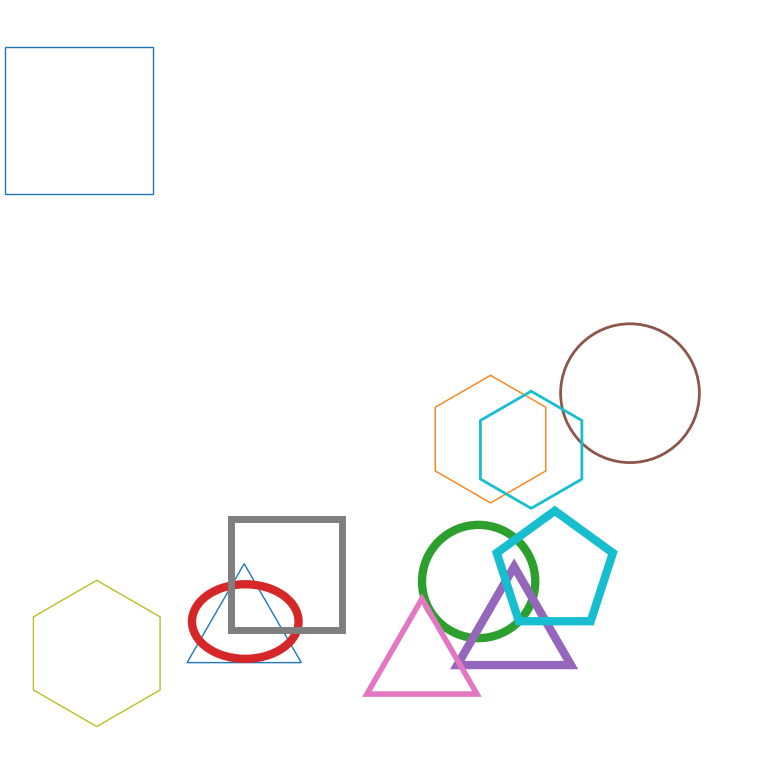[{"shape": "square", "thickness": 0.5, "radius": 0.48, "center": [0.102, 0.843]}, {"shape": "triangle", "thickness": 0.5, "radius": 0.43, "center": [0.317, 0.182]}, {"shape": "hexagon", "thickness": 0.5, "radius": 0.41, "center": [0.637, 0.43]}, {"shape": "circle", "thickness": 3, "radius": 0.37, "center": [0.622, 0.245]}, {"shape": "oval", "thickness": 3, "radius": 0.35, "center": [0.319, 0.193]}, {"shape": "triangle", "thickness": 3, "radius": 0.43, "center": [0.668, 0.179]}, {"shape": "circle", "thickness": 1, "radius": 0.45, "center": [0.818, 0.489]}, {"shape": "triangle", "thickness": 2, "radius": 0.41, "center": [0.548, 0.14]}, {"shape": "square", "thickness": 2.5, "radius": 0.36, "center": [0.372, 0.254]}, {"shape": "hexagon", "thickness": 0.5, "radius": 0.47, "center": [0.126, 0.151]}, {"shape": "pentagon", "thickness": 3, "radius": 0.4, "center": [0.721, 0.257]}, {"shape": "hexagon", "thickness": 1, "radius": 0.38, "center": [0.69, 0.416]}]